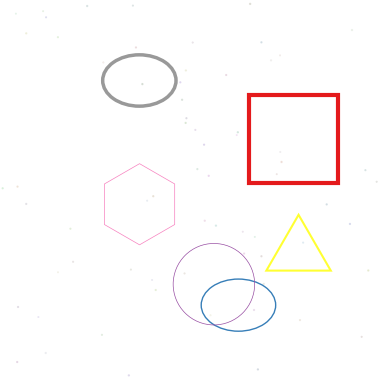[{"shape": "square", "thickness": 3, "radius": 0.58, "center": [0.762, 0.639]}, {"shape": "oval", "thickness": 1, "radius": 0.48, "center": [0.619, 0.207]}, {"shape": "circle", "thickness": 0.5, "radius": 0.53, "center": [0.556, 0.262]}, {"shape": "triangle", "thickness": 1.5, "radius": 0.48, "center": [0.775, 0.345]}, {"shape": "hexagon", "thickness": 0.5, "radius": 0.53, "center": [0.362, 0.469]}, {"shape": "oval", "thickness": 2.5, "radius": 0.48, "center": [0.362, 0.791]}]